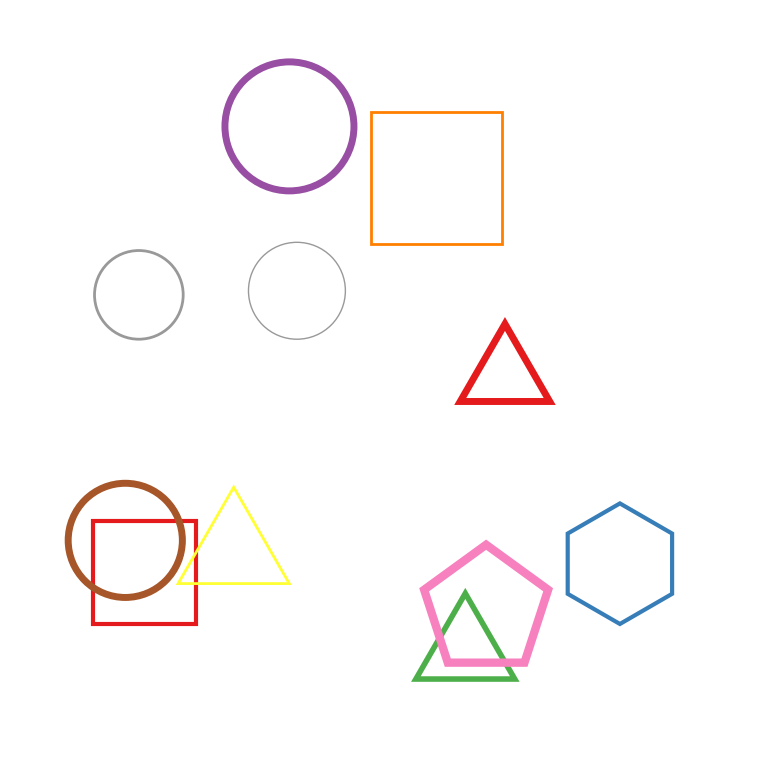[{"shape": "square", "thickness": 1.5, "radius": 0.33, "center": [0.188, 0.256]}, {"shape": "triangle", "thickness": 2.5, "radius": 0.34, "center": [0.656, 0.512]}, {"shape": "hexagon", "thickness": 1.5, "radius": 0.39, "center": [0.805, 0.268]}, {"shape": "triangle", "thickness": 2, "radius": 0.37, "center": [0.604, 0.155]}, {"shape": "circle", "thickness": 2.5, "radius": 0.42, "center": [0.376, 0.836]}, {"shape": "square", "thickness": 1, "radius": 0.43, "center": [0.567, 0.769]}, {"shape": "triangle", "thickness": 1, "radius": 0.42, "center": [0.304, 0.284]}, {"shape": "circle", "thickness": 2.5, "radius": 0.37, "center": [0.163, 0.298]}, {"shape": "pentagon", "thickness": 3, "radius": 0.42, "center": [0.631, 0.208]}, {"shape": "circle", "thickness": 1, "radius": 0.29, "center": [0.18, 0.617]}, {"shape": "circle", "thickness": 0.5, "radius": 0.31, "center": [0.386, 0.622]}]